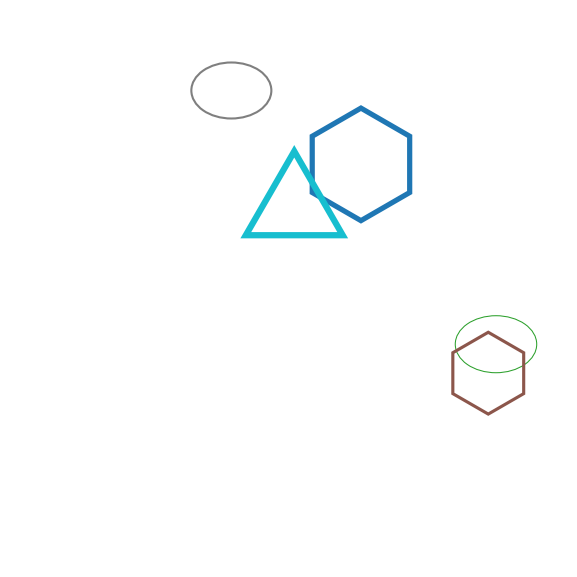[{"shape": "hexagon", "thickness": 2.5, "radius": 0.49, "center": [0.625, 0.715]}, {"shape": "oval", "thickness": 0.5, "radius": 0.35, "center": [0.859, 0.403]}, {"shape": "hexagon", "thickness": 1.5, "radius": 0.35, "center": [0.845, 0.353]}, {"shape": "oval", "thickness": 1, "radius": 0.35, "center": [0.401, 0.842]}, {"shape": "triangle", "thickness": 3, "radius": 0.48, "center": [0.51, 0.64]}]